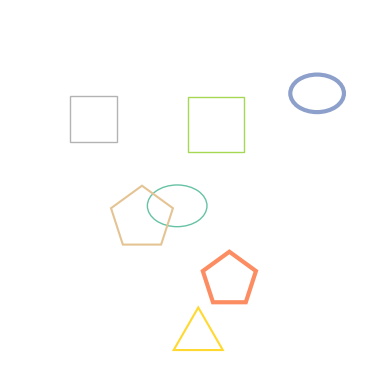[{"shape": "oval", "thickness": 1, "radius": 0.39, "center": [0.46, 0.465]}, {"shape": "pentagon", "thickness": 3, "radius": 0.36, "center": [0.596, 0.274]}, {"shape": "oval", "thickness": 3, "radius": 0.35, "center": [0.824, 0.758]}, {"shape": "square", "thickness": 1, "radius": 0.36, "center": [0.561, 0.677]}, {"shape": "triangle", "thickness": 1.5, "radius": 0.37, "center": [0.515, 0.128]}, {"shape": "pentagon", "thickness": 1.5, "radius": 0.42, "center": [0.369, 0.433]}, {"shape": "square", "thickness": 1, "radius": 0.3, "center": [0.243, 0.69]}]